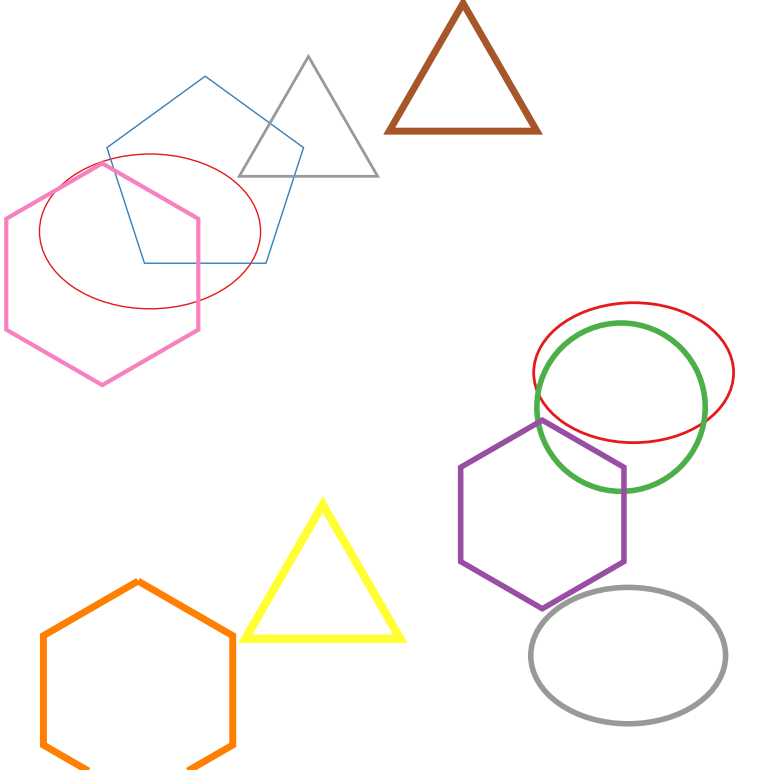[{"shape": "oval", "thickness": 0.5, "radius": 0.72, "center": [0.195, 0.699]}, {"shape": "oval", "thickness": 1, "radius": 0.65, "center": [0.823, 0.516]}, {"shape": "pentagon", "thickness": 0.5, "radius": 0.67, "center": [0.267, 0.767]}, {"shape": "circle", "thickness": 2, "radius": 0.55, "center": [0.807, 0.471]}, {"shape": "hexagon", "thickness": 2, "radius": 0.61, "center": [0.704, 0.332]}, {"shape": "hexagon", "thickness": 2.5, "radius": 0.71, "center": [0.179, 0.103]}, {"shape": "triangle", "thickness": 3, "radius": 0.58, "center": [0.419, 0.229]}, {"shape": "triangle", "thickness": 2.5, "radius": 0.55, "center": [0.601, 0.885]}, {"shape": "hexagon", "thickness": 1.5, "radius": 0.72, "center": [0.133, 0.644]}, {"shape": "oval", "thickness": 2, "radius": 0.63, "center": [0.816, 0.149]}, {"shape": "triangle", "thickness": 1, "radius": 0.52, "center": [0.401, 0.823]}]